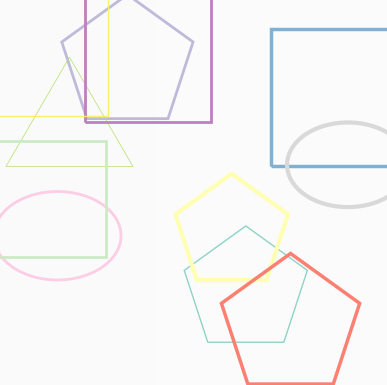[{"shape": "pentagon", "thickness": 1, "radius": 0.83, "center": [0.634, 0.246]}, {"shape": "pentagon", "thickness": 3, "radius": 0.76, "center": [0.598, 0.396]}, {"shape": "pentagon", "thickness": 2, "radius": 0.89, "center": [0.329, 0.836]}, {"shape": "pentagon", "thickness": 2.5, "radius": 0.94, "center": [0.75, 0.154]}, {"shape": "square", "thickness": 2.5, "radius": 0.89, "center": [0.877, 0.746]}, {"shape": "triangle", "thickness": 0.5, "radius": 0.95, "center": [0.179, 0.662]}, {"shape": "oval", "thickness": 2, "radius": 0.82, "center": [0.148, 0.388]}, {"shape": "oval", "thickness": 3, "radius": 0.79, "center": [0.898, 0.572]}, {"shape": "square", "thickness": 2, "radius": 0.81, "center": [0.382, 0.846]}, {"shape": "square", "thickness": 2, "radius": 0.75, "center": [0.123, 0.483]}, {"shape": "square", "thickness": 1, "radius": 0.85, "center": [0.107, 0.87]}]